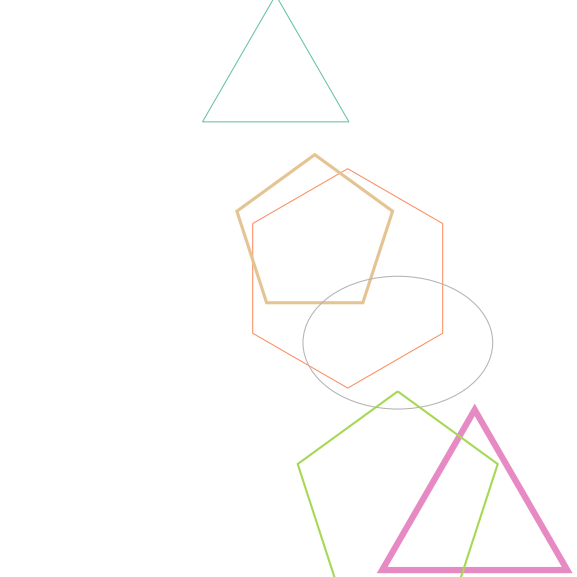[{"shape": "triangle", "thickness": 0.5, "radius": 0.73, "center": [0.477, 0.861]}, {"shape": "hexagon", "thickness": 0.5, "radius": 0.95, "center": [0.602, 0.517]}, {"shape": "triangle", "thickness": 3, "radius": 0.93, "center": [0.822, 0.104]}, {"shape": "pentagon", "thickness": 1, "radius": 0.91, "center": [0.689, 0.139]}, {"shape": "pentagon", "thickness": 1.5, "radius": 0.71, "center": [0.545, 0.59]}, {"shape": "oval", "thickness": 0.5, "radius": 0.82, "center": [0.689, 0.406]}]